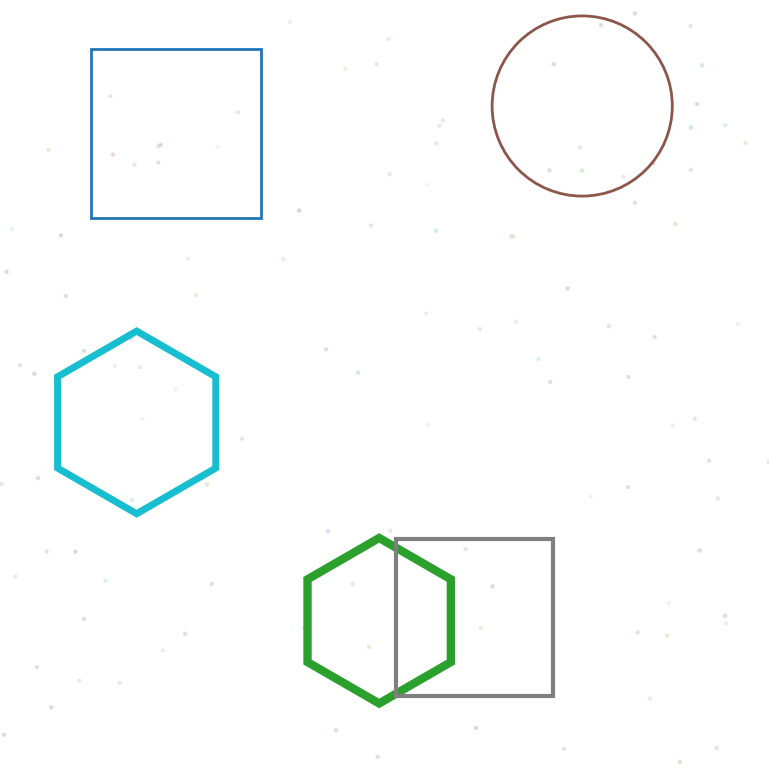[{"shape": "square", "thickness": 1, "radius": 0.55, "center": [0.229, 0.827]}, {"shape": "hexagon", "thickness": 3, "radius": 0.54, "center": [0.492, 0.194]}, {"shape": "circle", "thickness": 1, "radius": 0.59, "center": [0.756, 0.862]}, {"shape": "square", "thickness": 1.5, "radius": 0.51, "center": [0.616, 0.198]}, {"shape": "hexagon", "thickness": 2.5, "radius": 0.59, "center": [0.177, 0.451]}]